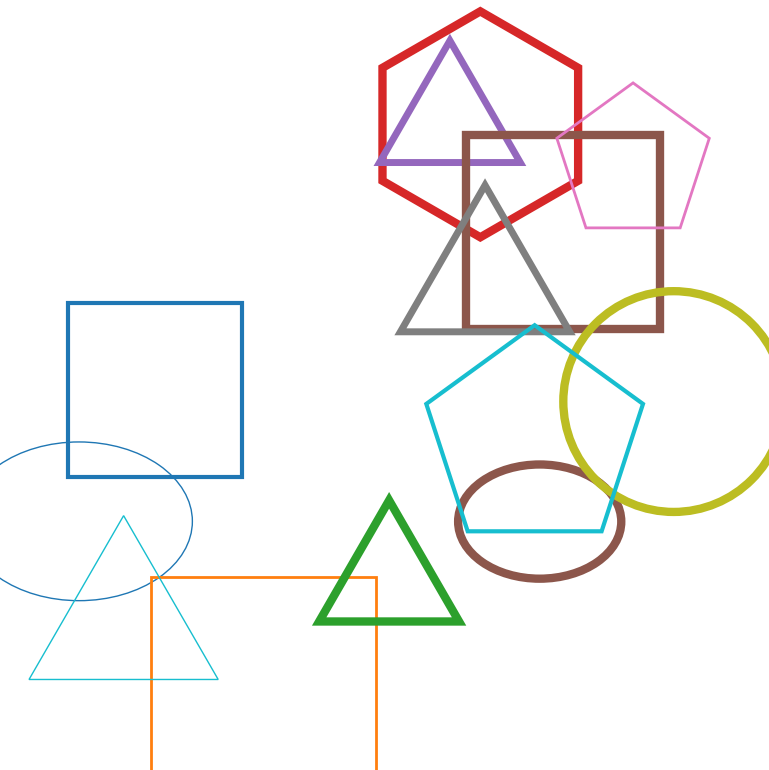[{"shape": "oval", "thickness": 0.5, "radius": 0.74, "center": [0.103, 0.323]}, {"shape": "square", "thickness": 1.5, "radius": 0.56, "center": [0.201, 0.494]}, {"shape": "square", "thickness": 1, "radius": 0.73, "center": [0.343, 0.104]}, {"shape": "triangle", "thickness": 3, "radius": 0.52, "center": [0.505, 0.245]}, {"shape": "hexagon", "thickness": 3, "radius": 0.73, "center": [0.624, 0.839]}, {"shape": "triangle", "thickness": 2.5, "radius": 0.53, "center": [0.584, 0.842]}, {"shape": "oval", "thickness": 3, "radius": 0.53, "center": [0.701, 0.323]}, {"shape": "square", "thickness": 3, "radius": 0.63, "center": [0.731, 0.699]}, {"shape": "pentagon", "thickness": 1, "radius": 0.52, "center": [0.822, 0.788]}, {"shape": "triangle", "thickness": 2.5, "radius": 0.63, "center": [0.63, 0.633]}, {"shape": "circle", "thickness": 3, "radius": 0.72, "center": [0.875, 0.478]}, {"shape": "pentagon", "thickness": 1.5, "radius": 0.74, "center": [0.694, 0.43]}, {"shape": "triangle", "thickness": 0.5, "radius": 0.71, "center": [0.161, 0.188]}]